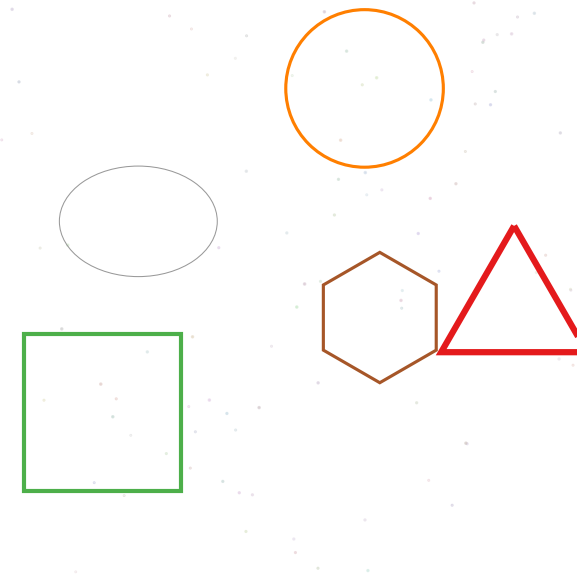[{"shape": "triangle", "thickness": 3, "radius": 0.73, "center": [0.89, 0.462]}, {"shape": "square", "thickness": 2, "radius": 0.68, "center": [0.178, 0.285]}, {"shape": "circle", "thickness": 1.5, "radius": 0.68, "center": [0.631, 0.846]}, {"shape": "hexagon", "thickness": 1.5, "radius": 0.56, "center": [0.658, 0.449]}, {"shape": "oval", "thickness": 0.5, "radius": 0.68, "center": [0.24, 0.616]}]